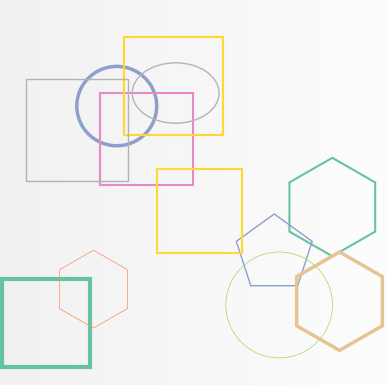[{"shape": "square", "thickness": 3, "radius": 0.57, "center": [0.119, 0.16]}, {"shape": "hexagon", "thickness": 1.5, "radius": 0.64, "center": [0.858, 0.462]}, {"shape": "hexagon", "thickness": 0.5, "radius": 0.51, "center": [0.241, 0.249]}, {"shape": "circle", "thickness": 2.5, "radius": 0.52, "center": [0.301, 0.725]}, {"shape": "pentagon", "thickness": 1, "radius": 0.51, "center": [0.708, 0.341]}, {"shape": "square", "thickness": 1.5, "radius": 0.6, "center": [0.378, 0.64]}, {"shape": "circle", "thickness": 0.5, "radius": 0.69, "center": [0.72, 0.208]}, {"shape": "square", "thickness": 1.5, "radius": 0.55, "center": [0.514, 0.452]}, {"shape": "square", "thickness": 1.5, "radius": 0.64, "center": [0.447, 0.776]}, {"shape": "hexagon", "thickness": 2.5, "radius": 0.64, "center": [0.876, 0.218]}, {"shape": "square", "thickness": 1, "radius": 0.66, "center": [0.199, 0.662]}, {"shape": "oval", "thickness": 1, "radius": 0.56, "center": [0.453, 0.758]}]